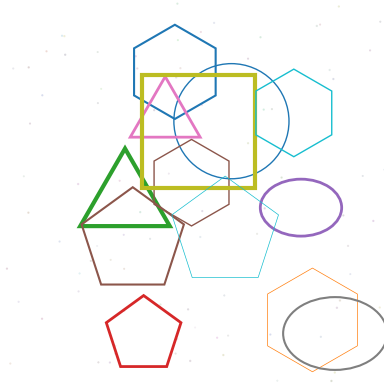[{"shape": "circle", "thickness": 1, "radius": 0.75, "center": [0.601, 0.685]}, {"shape": "hexagon", "thickness": 1.5, "radius": 0.61, "center": [0.454, 0.813]}, {"shape": "hexagon", "thickness": 0.5, "radius": 0.67, "center": [0.812, 0.169]}, {"shape": "triangle", "thickness": 3, "radius": 0.67, "center": [0.325, 0.48]}, {"shape": "pentagon", "thickness": 2, "radius": 0.51, "center": [0.373, 0.13]}, {"shape": "oval", "thickness": 2, "radius": 0.53, "center": [0.782, 0.461]}, {"shape": "pentagon", "thickness": 1.5, "radius": 0.7, "center": [0.345, 0.374]}, {"shape": "hexagon", "thickness": 1, "radius": 0.56, "center": [0.497, 0.525]}, {"shape": "triangle", "thickness": 2, "radius": 0.52, "center": [0.429, 0.696]}, {"shape": "oval", "thickness": 1.5, "radius": 0.68, "center": [0.87, 0.134]}, {"shape": "square", "thickness": 3, "radius": 0.73, "center": [0.514, 0.659]}, {"shape": "hexagon", "thickness": 1, "radius": 0.57, "center": [0.763, 0.707]}, {"shape": "pentagon", "thickness": 0.5, "radius": 0.73, "center": [0.585, 0.397]}]